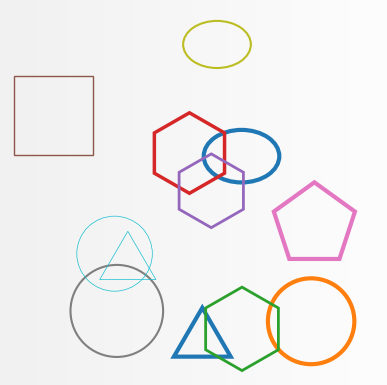[{"shape": "oval", "thickness": 3, "radius": 0.49, "center": [0.623, 0.594]}, {"shape": "triangle", "thickness": 3, "radius": 0.42, "center": [0.522, 0.116]}, {"shape": "circle", "thickness": 3, "radius": 0.56, "center": [0.803, 0.166]}, {"shape": "hexagon", "thickness": 2, "radius": 0.54, "center": [0.625, 0.146]}, {"shape": "hexagon", "thickness": 2.5, "radius": 0.52, "center": [0.489, 0.602]}, {"shape": "hexagon", "thickness": 2, "radius": 0.48, "center": [0.545, 0.504]}, {"shape": "square", "thickness": 1, "radius": 0.51, "center": [0.139, 0.7]}, {"shape": "pentagon", "thickness": 3, "radius": 0.55, "center": [0.811, 0.416]}, {"shape": "circle", "thickness": 1.5, "radius": 0.6, "center": [0.301, 0.192]}, {"shape": "oval", "thickness": 1.5, "radius": 0.44, "center": [0.56, 0.885]}, {"shape": "circle", "thickness": 0.5, "radius": 0.49, "center": [0.296, 0.341]}, {"shape": "triangle", "thickness": 0.5, "radius": 0.42, "center": [0.33, 0.316]}]